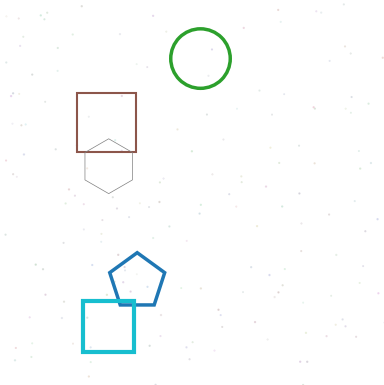[{"shape": "pentagon", "thickness": 2.5, "radius": 0.38, "center": [0.356, 0.269]}, {"shape": "circle", "thickness": 2.5, "radius": 0.39, "center": [0.521, 0.848]}, {"shape": "square", "thickness": 1.5, "radius": 0.38, "center": [0.277, 0.682]}, {"shape": "hexagon", "thickness": 0.5, "radius": 0.36, "center": [0.282, 0.568]}, {"shape": "square", "thickness": 3, "radius": 0.33, "center": [0.282, 0.153]}]